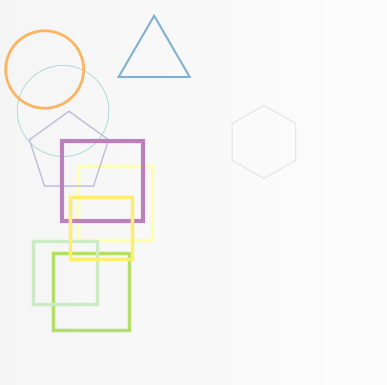[{"shape": "circle", "thickness": 0.5, "radius": 0.59, "center": [0.163, 0.712]}, {"shape": "square", "thickness": 2.5, "radius": 0.48, "center": [0.298, 0.473]}, {"shape": "pentagon", "thickness": 1, "radius": 0.54, "center": [0.178, 0.604]}, {"shape": "triangle", "thickness": 1.5, "radius": 0.53, "center": [0.398, 0.853]}, {"shape": "circle", "thickness": 2, "radius": 0.5, "center": [0.115, 0.819]}, {"shape": "square", "thickness": 2.5, "radius": 0.5, "center": [0.235, 0.243]}, {"shape": "hexagon", "thickness": 0.5, "radius": 0.48, "center": [0.681, 0.631]}, {"shape": "square", "thickness": 3, "radius": 0.52, "center": [0.265, 0.53]}, {"shape": "square", "thickness": 2.5, "radius": 0.41, "center": [0.167, 0.292]}, {"shape": "square", "thickness": 2.5, "radius": 0.4, "center": [0.261, 0.408]}]